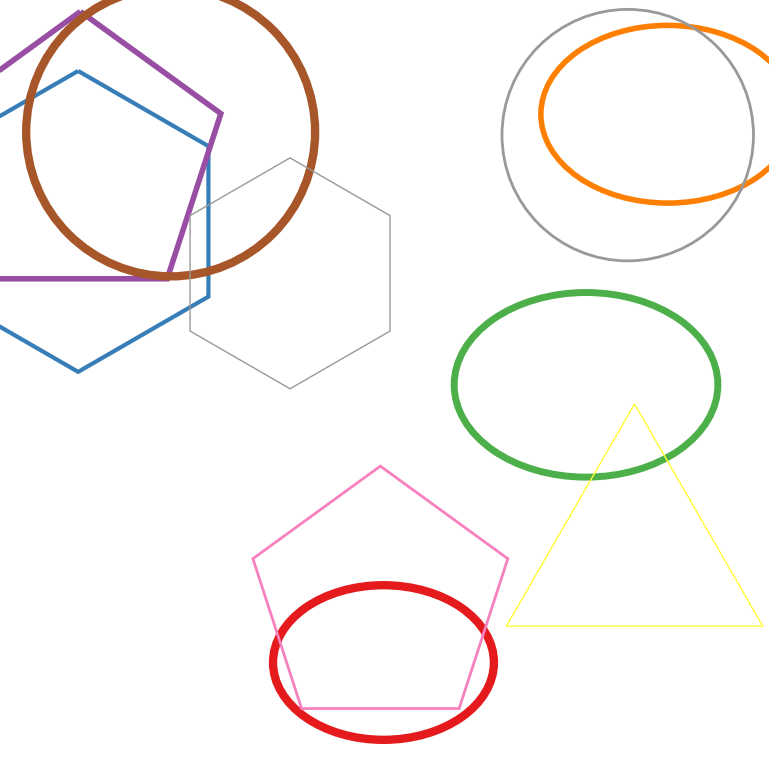[{"shape": "oval", "thickness": 3, "radius": 0.72, "center": [0.498, 0.14]}, {"shape": "hexagon", "thickness": 1.5, "radius": 0.98, "center": [0.101, 0.712]}, {"shape": "oval", "thickness": 2.5, "radius": 0.86, "center": [0.761, 0.5]}, {"shape": "pentagon", "thickness": 2, "radius": 0.96, "center": [0.104, 0.793]}, {"shape": "oval", "thickness": 2, "radius": 0.82, "center": [0.867, 0.852]}, {"shape": "triangle", "thickness": 0.5, "radius": 0.96, "center": [0.824, 0.283]}, {"shape": "circle", "thickness": 3, "radius": 0.94, "center": [0.222, 0.829]}, {"shape": "pentagon", "thickness": 1, "radius": 0.87, "center": [0.494, 0.221]}, {"shape": "hexagon", "thickness": 0.5, "radius": 0.75, "center": [0.377, 0.645]}, {"shape": "circle", "thickness": 1, "radius": 0.82, "center": [0.815, 0.825]}]